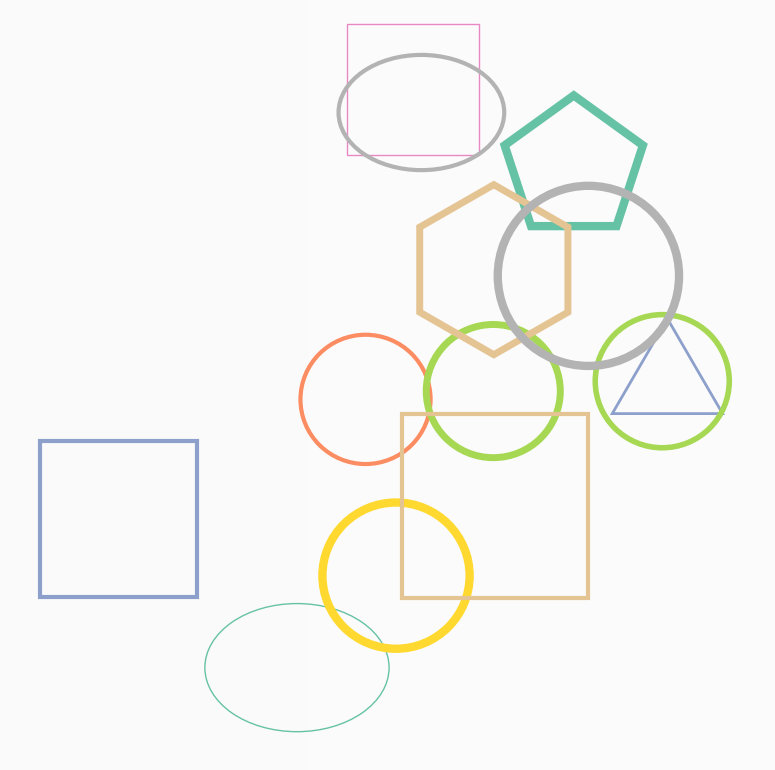[{"shape": "oval", "thickness": 0.5, "radius": 0.59, "center": [0.383, 0.133]}, {"shape": "pentagon", "thickness": 3, "radius": 0.47, "center": [0.74, 0.782]}, {"shape": "circle", "thickness": 1.5, "radius": 0.42, "center": [0.472, 0.481]}, {"shape": "square", "thickness": 1.5, "radius": 0.51, "center": [0.153, 0.326]}, {"shape": "triangle", "thickness": 1, "radius": 0.41, "center": [0.861, 0.504]}, {"shape": "square", "thickness": 0.5, "radius": 0.42, "center": [0.533, 0.884]}, {"shape": "circle", "thickness": 2, "radius": 0.43, "center": [0.855, 0.505]}, {"shape": "circle", "thickness": 2.5, "radius": 0.43, "center": [0.636, 0.492]}, {"shape": "circle", "thickness": 3, "radius": 0.47, "center": [0.511, 0.252]}, {"shape": "square", "thickness": 1.5, "radius": 0.6, "center": [0.639, 0.342]}, {"shape": "hexagon", "thickness": 2.5, "radius": 0.55, "center": [0.637, 0.65]}, {"shape": "oval", "thickness": 1.5, "radius": 0.53, "center": [0.544, 0.854]}, {"shape": "circle", "thickness": 3, "radius": 0.58, "center": [0.759, 0.642]}]